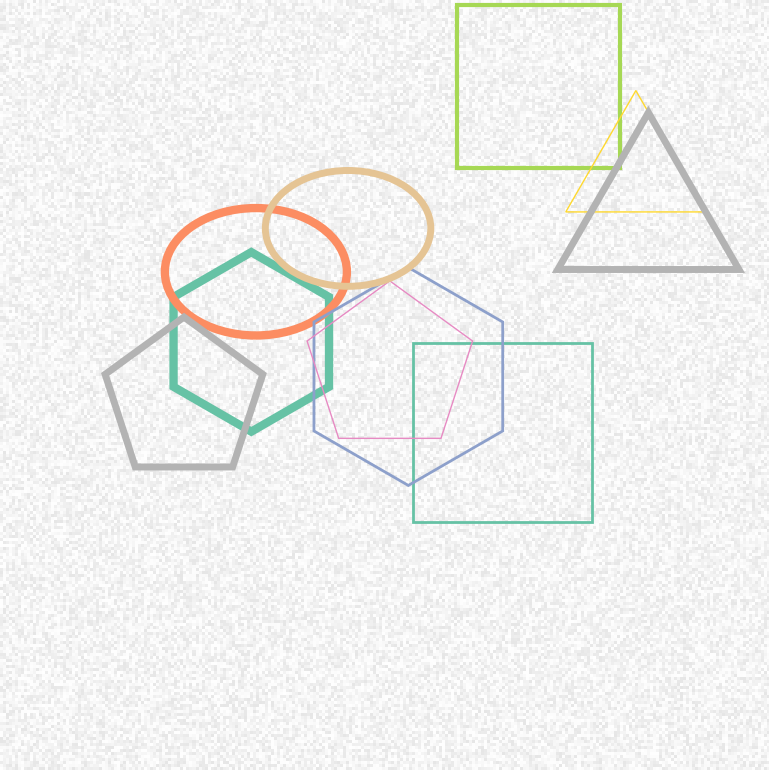[{"shape": "square", "thickness": 1, "radius": 0.58, "center": [0.653, 0.439]}, {"shape": "hexagon", "thickness": 3, "radius": 0.58, "center": [0.326, 0.556]}, {"shape": "oval", "thickness": 3, "radius": 0.59, "center": [0.332, 0.647]}, {"shape": "hexagon", "thickness": 1, "radius": 0.71, "center": [0.53, 0.511]}, {"shape": "pentagon", "thickness": 0.5, "radius": 0.57, "center": [0.506, 0.522]}, {"shape": "square", "thickness": 1.5, "radius": 0.53, "center": [0.699, 0.888]}, {"shape": "triangle", "thickness": 0.5, "radius": 0.53, "center": [0.826, 0.777]}, {"shape": "oval", "thickness": 2.5, "radius": 0.54, "center": [0.452, 0.703]}, {"shape": "triangle", "thickness": 2.5, "radius": 0.68, "center": [0.842, 0.718]}, {"shape": "pentagon", "thickness": 2.5, "radius": 0.54, "center": [0.239, 0.481]}]